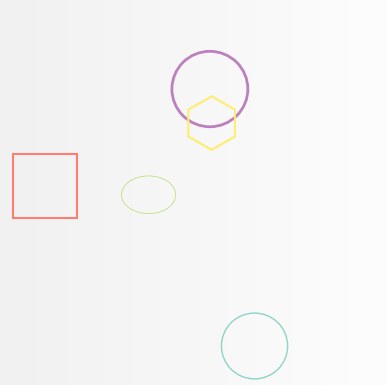[{"shape": "circle", "thickness": 1, "radius": 0.43, "center": [0.657, 0.101]}, {"shape": "square", "thickness": 1.5, "radius": 0.41, "center": [0.116, 0.516]}, {"shape": "oval", "thickness": 0.5, "radius": 0.35, "center": [0.383, 0.494]}, {"shape": "circle", "thickness": 2, "radius": 0.49, "center": [0.542, 0.769]}, {"shape": "hexagon", "thickness": 1.5, "radius": 0.35, "center": [0.546, 0.68]}]